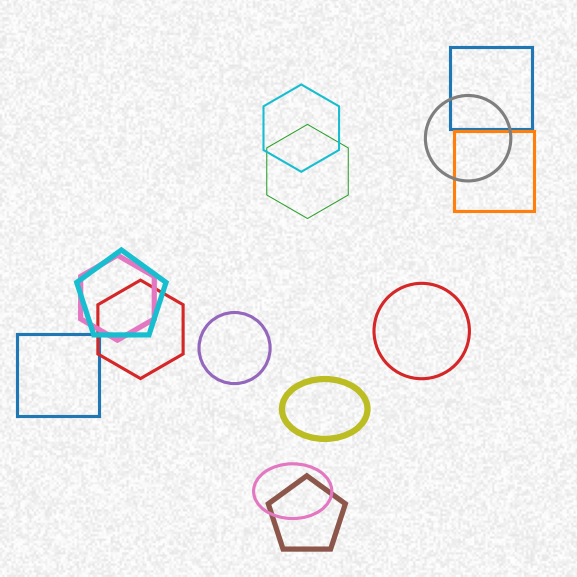[{"shape": "square", "thickness": 1.5, "radius": 0.35, "center": [0.85, 0.846]}, {"shape": "square", "thickness": 1.5, "radius": 0.36, "center": [0.101, 0.35]}, {"shape": "square", "thickness": 1.5, "radius": 0.35, "center": [0.855, 0.703]}, {"shape": "hexagon", "thickness": 0.5, "radius": 0.41, "center": [0.532, 0.702]}, {"shape": "hexagon", "thickness": 1.5, "radius": 0.43, "center": [0.243, 0.429]}, {"shape": "circle", "thickness": 1.5, "radius": 0.41, "center": [0.73, 0.426]}, {"shape": "circle", "thickness": 1.5, "radius": 0.31, "center": [0.406, 0.396]}, {"shape": "pentagon", "thickness": 2.5, "radius": 0.35, "center": [0.531, 0.105]}, {"shape": "oval", "thickness": 1.5, "radius": 0.34, "center": [0.507, 0.149]}, {"shape": "hexagon", "thickness": 2.5, "radius": 0.37, "center": [0.203, 0.484]}, {"shape": "circle", "thickness": 1.5, "radius": 0.37, "center": [0.811, 0.76]}, {"shape": "oval", "thickness": 3, "radius": 0.37, "center": [0.562, 0.291]}, {"shape": "hexagon", "thickness": 1, "radius": 0.38, "center": [0.522, 0.777]}, {"shape": "pentagon", "thickness": 2.5, "radius": 0.41, "center": [0.21, 0.485]}]